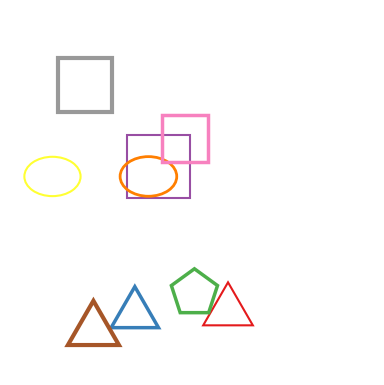[{"shape": "triangle", "thickness": 1.5, "radius": 0.37, "center": [0.592, 0.192]}, {"shape": "triangle", "thickness": 2.5, "radius": 0.35, "center": [0.35, 0.184]}, {"shape": "pentagon", "thickness": 2.5, "radius": 0.31, "center": [0.505, 0.239]}, {"shape": "square", "thickness": 1.5, "radius": 0.41, "center": [0.411, 0.567]}, {"shape": "oval", "thickness": 2, "radius": 0.37, "center": [0.386, 0.542]}, {"shape": "oval", "thickness": 1.5, "radius": 0.37, "center": [0.136, 0.542]}, {"shape": "triangle", "thickness": 3, "radius": 0.38, "center": [0.243, 0.142]}, {"shape": "square", "thickness": 2.5, "radius": 0.3, "center": [0.481, 0.641]}, {"shape": "square", "thickness": 3, "radius": 0.35, "center": [0.22, 0.78]}]